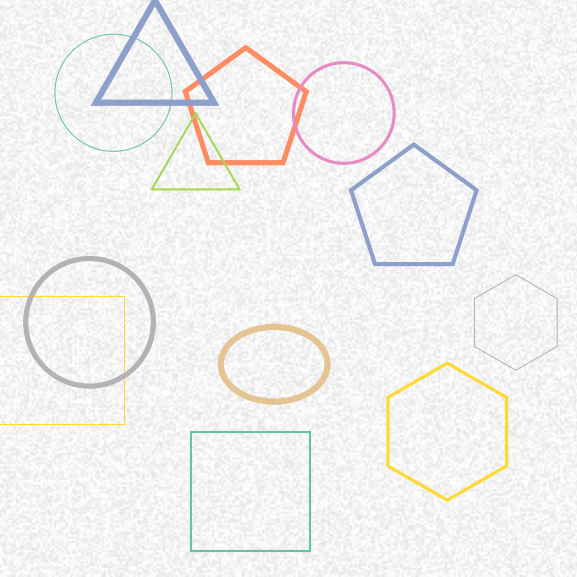[{"shape": "circle", "thickness": 0.5, "radius": 0.51, "center": [0.196, 0.838]}, {"shape": "square", "thickness": 1, "radius": 0.52, "center": [0.434, 0.148]}, {"shape": "pentagon", "thickness": 2.5, "radius": 0.55, "center": [0.426, 0.806]}, {"shape": "pentagon", "thickness": 2, "radius": 0.57, "center": [0.717, 0.634]}, {"shape": "triangle", "thickness": 3, "radius": 0.59, "center": [0.268, 0.88]}, {"shape": "circle", "thickness": 1.5, "radius": 0.44, "center": [0.595, 0.803]}, {"shape": "triangle", "thickness": 1, "radius": 0.44, "center": [0.339, 0.715]}, {"shape": "hexagon", "thickness": 1.5, "radius": 0.59, "center": [0.775, 0.252]}, {"shape": "square", "thickness": 0.5, "radius": 0.56, "center": [0.103, 0.375]}, {"shape": "oval", "thickness": 3, "radius": 0.46, "center": [0.475, 0.368]}, {"shape": "hexagon", "thickness": 0.5, "radius": 0.41, "center": [0.893, 0.441]}, {"shape": "circle", "thickness": 2.5, "radius": 0.55, "center": [0.155, 0.441]}]